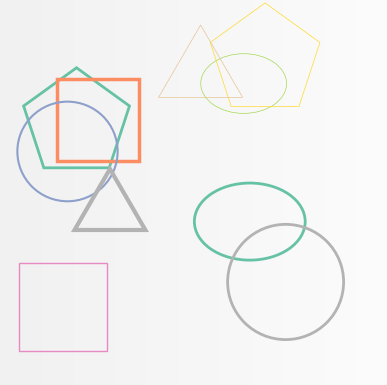[{"shape": "pentagon", "thickness": 2, "radius": 0.72, "center": [0.198, 0.68]}, {"shape": "oval", "thickness": 2, "radius": 0.71, "center": [0.645, 0.424]}, {"shape": "square", "thickness": 2.5, "radius": 0.53, "center": [0.253, 0.688]}, {"shape": "circle", "thickness": 1.5, "radius": 0.65, "center": [0.174, 0.607]}, {"shape": "square", "thickness": 1, "radius": 0.57, "center": [0.161, 0.202]}, {"shape": "oval", "thickness": 0.5, "radius": 0.55, "center": [0.629, 0.783]}, {"shape": "pentagon", "thickness": 0.5, "radius": 0.74, "center": [0.684, 0.844]}, {"shape": "triangle", "thickness": 0.5, "radius": 0.63, "center": [0.518, 0.81]}, {"shape": "triangle", "thickness": 3, "radius": 0.53, "center": [0.284, 0.455]}, {"shape": "circle", "thickness": 2, "radius": 0.75, "center": [0.737, 0.268]}]